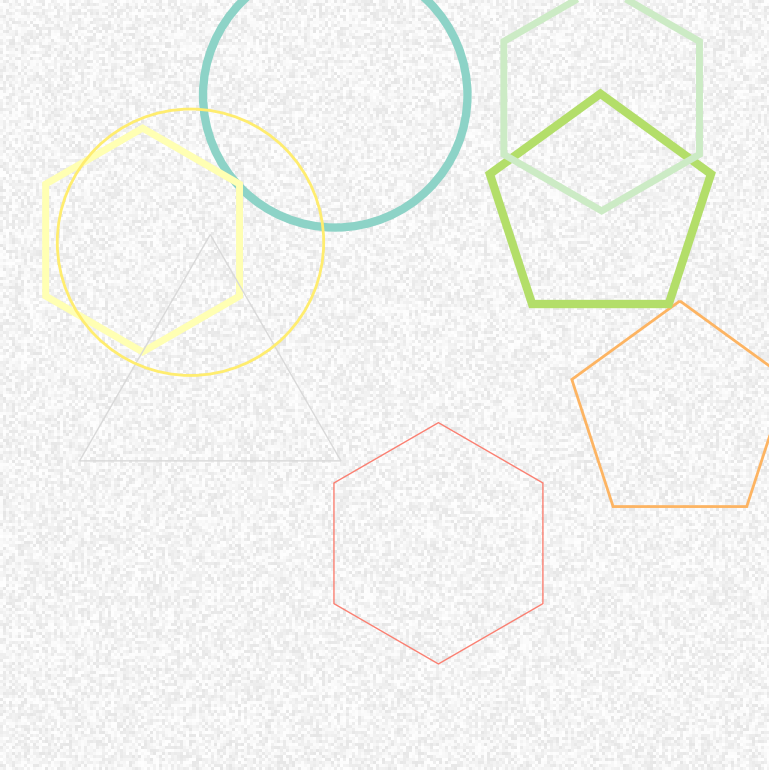[{"shape": "circle", "thickness": 3, "radius": 0.86, "center": [0.435, 0.876]}, {"shape": "hexagon", "thickness": 2.5, "radius": 0.73, "center": [0.185, 0.688]}, {"shape": "hexagon", "thickness": 0.5, "radius": 0.78, "center": [0.569, 0.294]}, {"shape": "pentagon", "thickness": 1, "radius": 0.74, "center": [0.883, 0.462]}, {"shape": "pentagon", "thickness": 3, "radius": 0.75, "center": [0.78, 0.727]}, {"shape": "triangle", "thickness": 0.5, "radius": 0.98, "center": [0.273, 0.499]}, {"shape": "hexagon", "thickness": 2.5, "radius": 0.73, "center": [0.781, 0.873]}, {"shape": "circle", "thickness": 1, "radius": 0.86, "center": [0.247, 0.685]}]